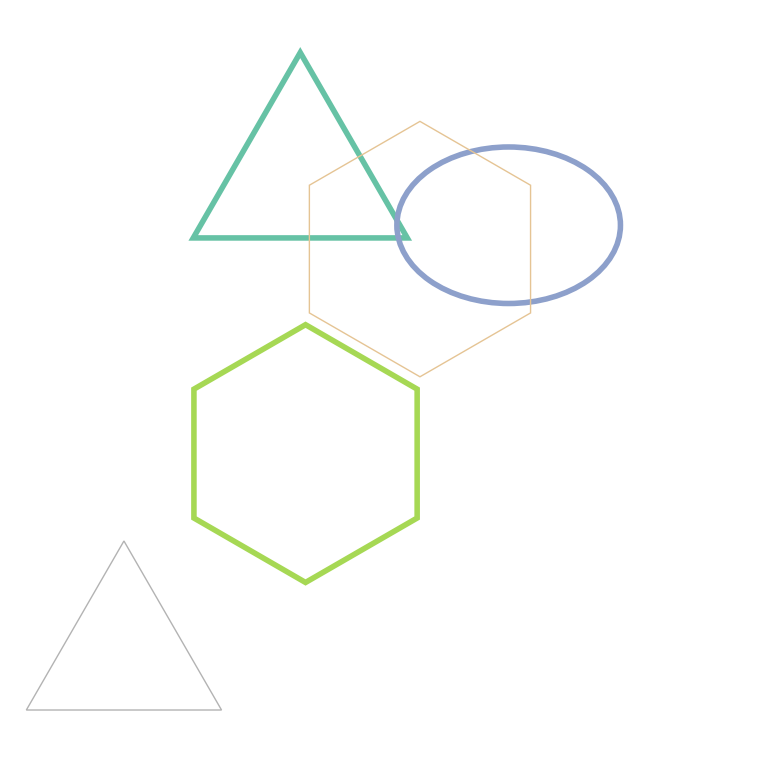[{"shape": "triangle", "thickness": 2, "radius": 0.8, "center": [0.39, 0.771]}, {"shape": "oval", "thickness": 2, "radius": 0.73, "center": [0.661, 0.707]}, {"shape": "hexagon", "thickness": 2, "radius": 0.84, "center": [0.397, 0.411]}, {"shape": "hexagon", "thickness": 0.5, "radius": 0.83, "center": [0.545, 0.677]}, {"shape": "triangle", "thickness": 0.5, "radius": 0.73, "center": [0.161, 0.151]}]